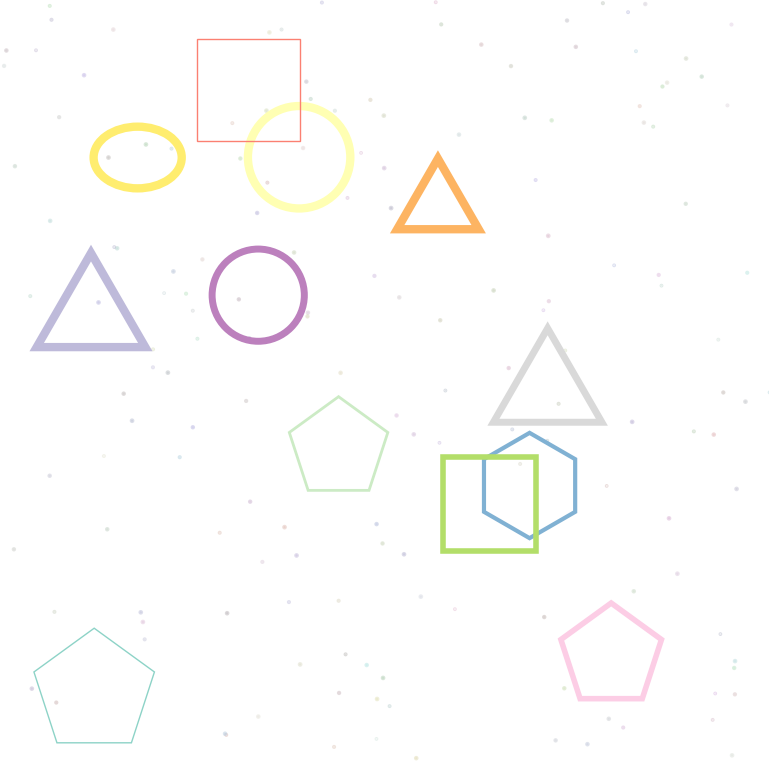[{"shape": "pentagon", "thickness": 0.5, "radius": 0.41, "center": [0.122, 0.102]}, {"shape": "circle", "thickness": 3, "radius": 0.33, "center": [0.388, 0.796]}, {"shape": "triangle", "thickness": 3, "radius": 0.41, "center": [0.118, 0.59]}, {"shape": "square", "thickness": 0.5, "radius": 0.33, "center": [0.322, 0.883]}, {"shape": "hexagon", "thickness": 1.5, "radius": 0.34, "center": [0.688, 0.369]}, {"shape": "triangle", "thickness": 3, "radius": 0.31, "center": [0.569, 0.733]}, {"shape": "square", "thickness": 2, "radius": 0.3, "center": [0.636, 0.346]}, {"shape": "pentagon", "thickness": 2, "radius": 0.34, "center": [0.794, 0.148]}, {"shape": "triangle", "thickness": 2.5, "radius": 0.41, "center": [0.711, 0.492]}, {"shape": "circle", "thickness": 2.5, "radius": 0.3, "center": [0.335, 0.617]}, {"shape": "pentagon", "thickness": 1, "radius": 0.34, "center": [0.44, 0.418]}, {"shape": "oval", "thickness": 3, "radius": 0.29, "center": [0.179, 0.795]}]